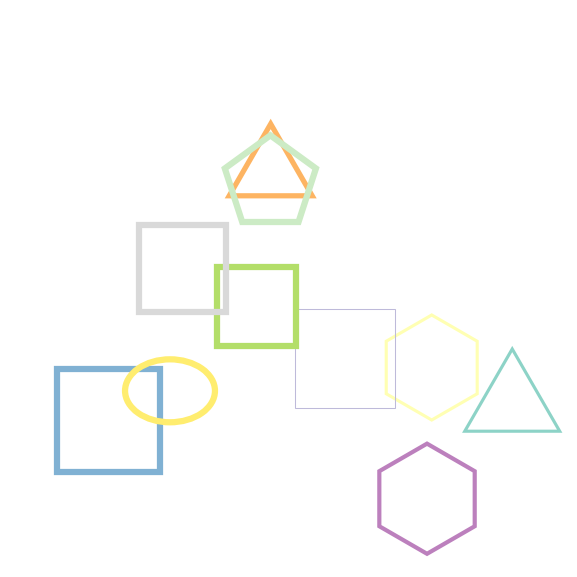[{"shape": "triangle", "thickness": 1.5, "radius": 0.47, "center": [0.887, 0.3]}, {"shape": "hexagon", "thickness": 1.5, "radius": 0.45, "center": [0.748, 0.363]}, {"shape": "square", "thickness": 0.5, "radius": 0.43, "center": [0.597, 0.379]}, {"shape": "square", "thickness": 3, "radius": 0.45, "center": [0.189, 0.27]}, {"shape": "triangle", "thickness": 2.5, "radius": 0.41, "center": [0.469, 0.702]}, {"shape": "square", "thickness": 3, "radius": 0.34, "center": [0.444, 0.468]}, {"shape": "square", "thickness": 3, "radius": 0.38, "center": [0.316, 0.534]}, {"shape": "hexagon", "thickness": 2, "radius": 0.48, "center": [0.739, 0.136]}, {"shape": "pentagon", "thickness": 3, "radius": 0.41, "center": [0.468, 0.682]}, {"shape": "oval", "thickness": 3, "radius": 0.39, "center": [0.294, 0.322]}]